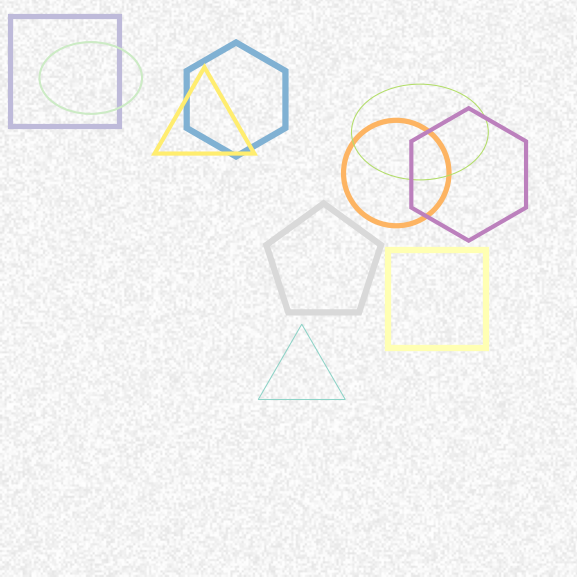[{"shape": "triangle", "thickness": 0.5, "radius": 0.43, "center": [0.523, 0.351]}, {"shape": "square", "thickness": 3, "radius": 0.42, "center": [0.757, 0.482]}, {"shape": "square", "thickness": 2.5, "radius": 0.47, "center": [0.111, 0.876]}, {"shape": "hexagon", "thickness": 3, "radius": 0.49, "center": [0.409, 0.827]}, {"shape": "circle", "thickness": 2.5, "radius": 0.46, "center": [0.686, 0.7]}, {"shape": "oval", "thickness": 0.5, "radius": 0.59, "center": [0.727, 0.771]}, {"shape": "pentagon", "thickness": 3, "radius": 0.52, "center": [0.56, 0.543]}, {"shape": "hexagon", "thickness": 2, "radius": 0.57, "center": [0.812, 0.697]}, {"shape": "oval", "thickness": 1, "radius": 0.44, "center": [0.157, 0.864]}, {"shape": "triangle", "thickness": 2, "radius": 0.5, "center": [0.354, 0.783]}]